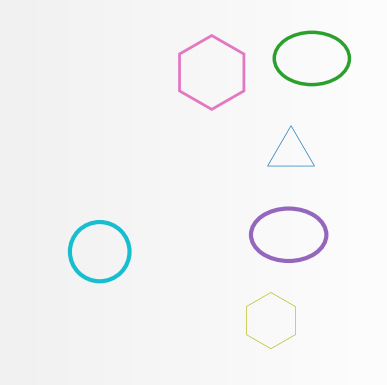[{"shape": "triangle", "thickness": 0.5, "radius": 0.35, "center": [0.751, 0.604]}, {"shape": "oval", "thickness": 2.5, "radius": 0.49, "center": [0.805, 0.848]}, {"shape": "oval", "thickness": 3, "radius": 0.49, "center": [0.745, 0.39]}, {"shape": "hexagon", "thickness": 2, "radius": 0.48, "center": [0.546, 0.812]}, {"shape": "hexagon", "thickness": 0.5, "radius": 0.36, "center": [0.699, 0.167]}, {"shape": "circle", "thickness": 3, "radius": 0.38, "center": [0.257, 0.346]}]